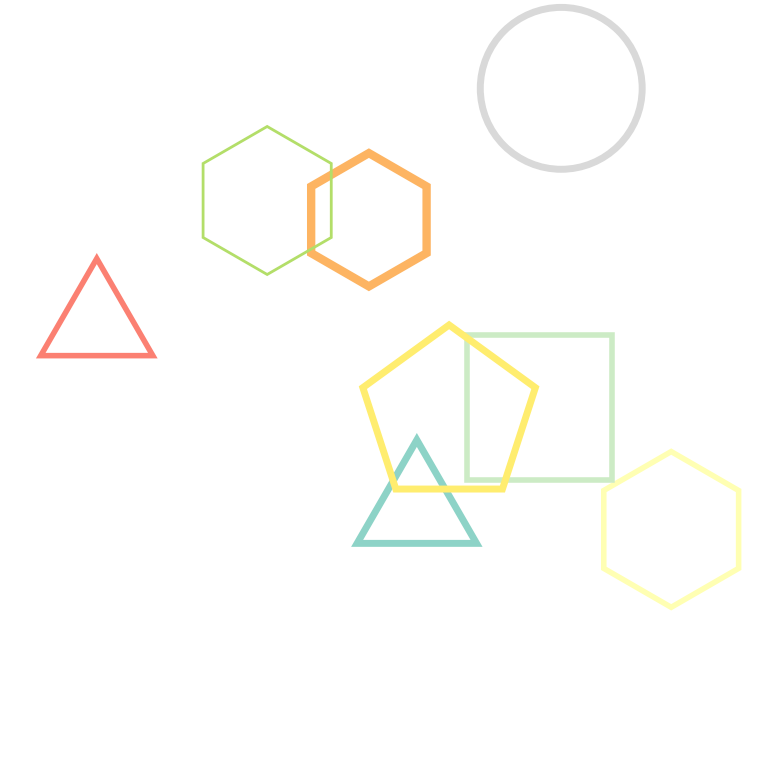[{"shape": "triangle", "thickness": 2.5, "radius": 0.45, "center": [0.541, 0.339]}, {"shape": "hexagon", "thickness": 2, "radius": 0.51, "center": [0.872, 0.312]}, {"shape": "triangle", "thickness": 2, "radius": 0.42, "center": [0.126, 0.58]}, {"shape": "hexagon", "thickness": 3, "radius": 0.43, "center": [0.479, 0.715]}, {"shape": "hexagon", "thickness": 1, "radius": 0.48, "center": [0.347, 0.74]}, {"shape": "circle", "thickness": 2.5, "radius": 0.53, "center": [0.729, 0.885]}, {"shape": "square", "thickness": 2, "radius": 0.47, "center": [0.7, 0.471]}, {"shape": "pentagon", "thickness": 2.5, "radius": 0.59, "center": [0.583, 0.46]}]